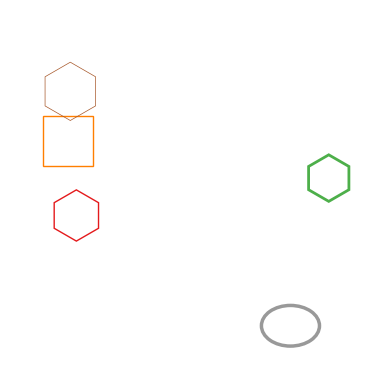[{"shape": "hexagon", "thickness": 1, "radius": 0.33, "center": [0.198, 0.44]}, {"shape": "hexagon", "thickness": 2, "radius": 0.3, "center": [0.854, 0.537]}, {"shape": "square", "thickness": 1, "radius": 0.32, "center": [0.177, 0.633]}, {"shape": "hexagon", "thickness": 0.5, "radius": 0.38, "center": [0.183, 0.763]}, {"shape": "oval", "thickness": 2.5, "radius": 0.38, "center": [0.754, 0.154]}]